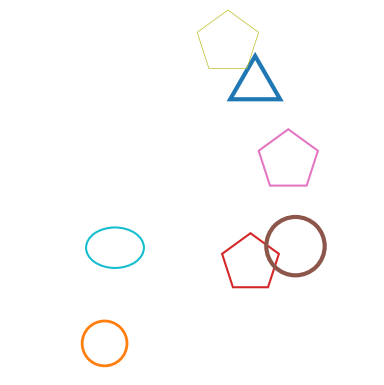[{"shape": "triangle", "thickness": 3, "radius": 0.37, "center": [0.663, 0.78]}, {"shape": "circle", "thickness": 2, "radius": 0.29, "center": [0.272, 0.108]}, {"shape": "pentagon", "thickness": 1.5, "radius": 0.39, "center": [0.651, 0.317]}, {"shape": "circle", "thickness": 3, "radius": 0.38, "center": [0.768, 0.361]}, {"shape": "pentagon", "thickness": 1.5, "radius": 0.4, "center": [0.749, 0.583]}, {"shape": "pentagon", "thickness": 0.5, "radius": 0.42, "center": [0.592, 0.89]}, {"shape": "oval", "thickness": 1.5, "radius": 0.38, "center": [0.299, 0.357]}]